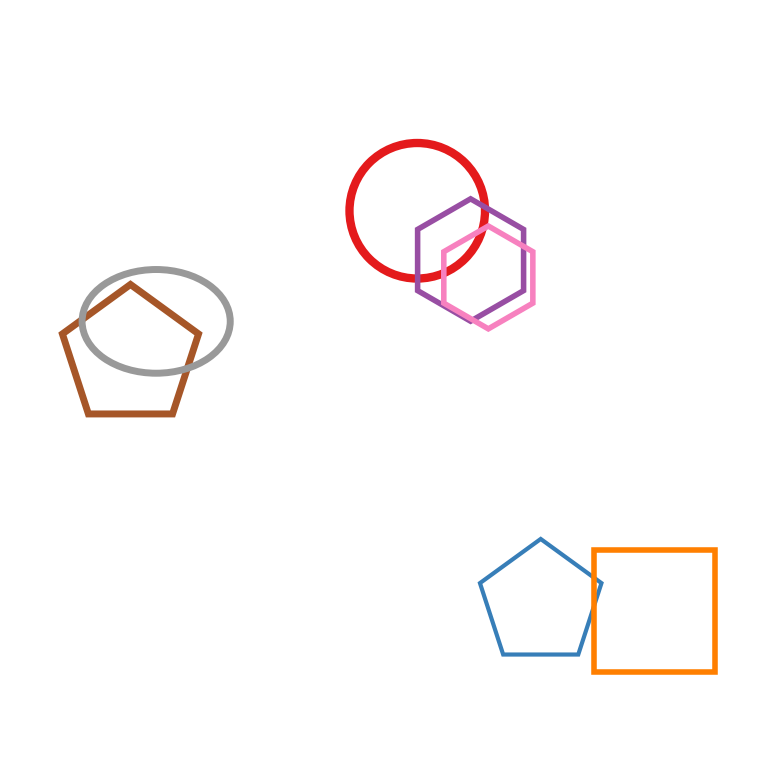[{"shape": "circle", "thickness": 3, "radius": 0.44, "center": [0.542, 0.726]}, {"shape": "pentagon", "thickness": 1.5, "radius": 0.41, "center": [0.702, 0.217]}, {"shape": "hexagon", "thickness": 2, "radius": 0.4, "center": [0.611, 0.662]}, {"shape": "square", "thickness": 2, "radius": 0.39, "center": [0.85, 0.207]}, {"shape": "pentagon", "thickness": 2.5, "radius": 0.46, "center": [0.169, 0.538]}, {"shape": "hexagon", "thickness": 2, "radius": 0.33, "center": [0.634, 0.64]}, {"shape": "oval", "thickness": 2.5, "radius": 0.48, "center": [0.203, 0.583]}]